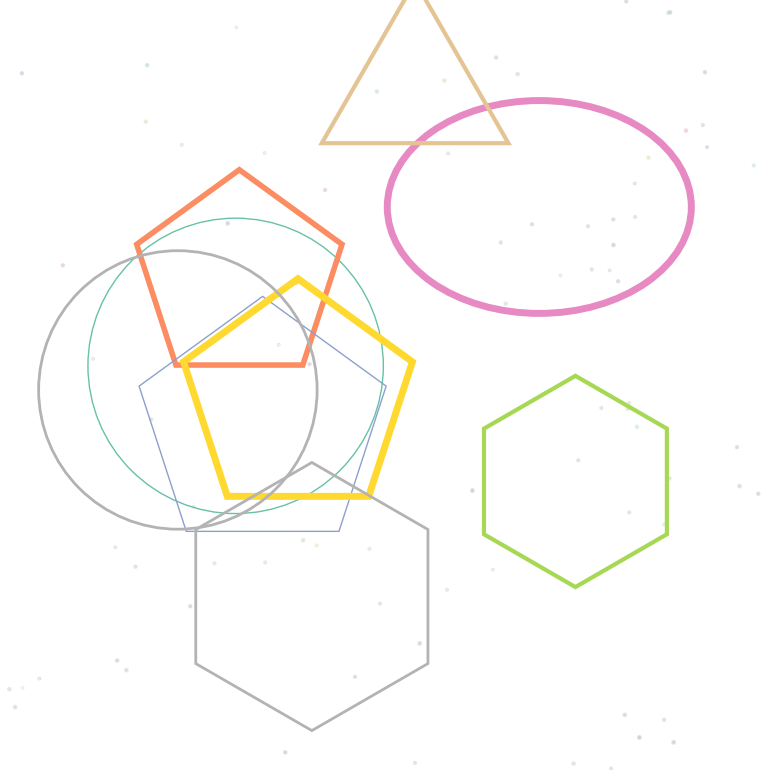[{"shape": "circle", "thickness": 0.5, "radius": 0.96, "center": [0.306, 0.525]}, {"shape": "pentagon", "thickness": 2, "radius": 0.7, "center": [0.311, 0.639]}, {"shape": "pentagon", "thickness": 0.5, "radius": 0.84, "center": [0.341, 0.446]}, {"shape": "oval", "thickness": 2.5, "radius": 0.99, "center": [0.7, 0.731]}, {"shape": "hexagon", "thickness": 1.5, "radius": 0.69, "center": [0.747, 0.375]}, {"shape": "pentagon", "thickness": 2.5, "radius": 0.78, "center": [0.387, 0.482]}, {"shape": "triangle", "thickness": 1.5, "radius": 0.7, "center": [0.539, 0.884]}, {"shape": "circle", "thickness": 1, "radius": 0.9, "center": [0.231, 0.494]}, {"shape": "hexagon", "thickness": 1, "radius": 0.87, "center": [0.405, 0.225]}]